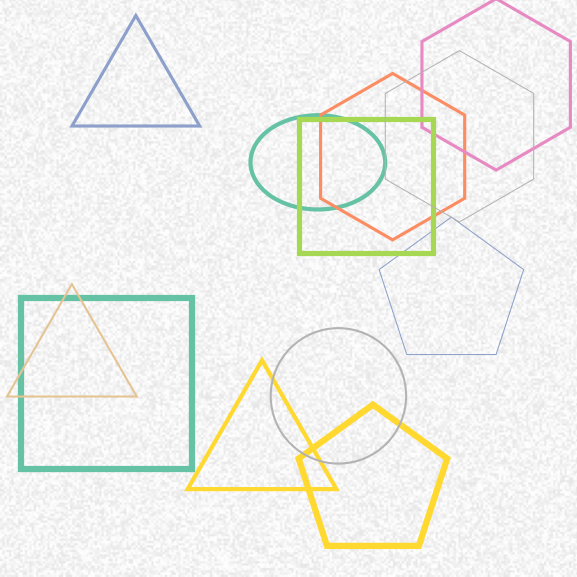[{"shape": "square", "thickness": 3, "radius": 0.74, "center": [0.184, 0.335]}, {"shape": "oval", "thickness": 2, "radius": 0.58, "center": [0.55, 0.718]}, {"shape": "hexagon", "thickness": 1.5, "radius": 0.72, "center": [0.68, 0.728]}, {"shape": "triangle", "thickness": 1.5, "radius": 0.64, "center": [0.235, 0.845]}, {"shape": "pentagon", "thickness": 0.5, "radius": 0.66, "center": [0.782, 0.492]}, {"shape": "hexagon", "thickness": 1.5, "radius": 0.74, "center": [0.859, 0.853]}, {"shape": "square", "thickness": 2.5, "radius": 0.58, "center": [0.633, 0.677]}, {"shape": "triangle", "thickness": 2, "radius": 0.74, "center": [0.454, 0.227]}, {"shape": "pentagon", "thickness": 3, "radius": 0.68, "center": [0.646, 0.163]}, {"shape": "triangle", "thickness": 1, "radius": 0.65, "center": [0.124, 0.377]}, {"shape": "circle", "thickness": 1, "radius": 0.59, "center": [0.586, 0.314]}, {"shape": "hexagon", "thickness": 0.5, "radius": 0.74, "center": [0.796, 0.763]}]